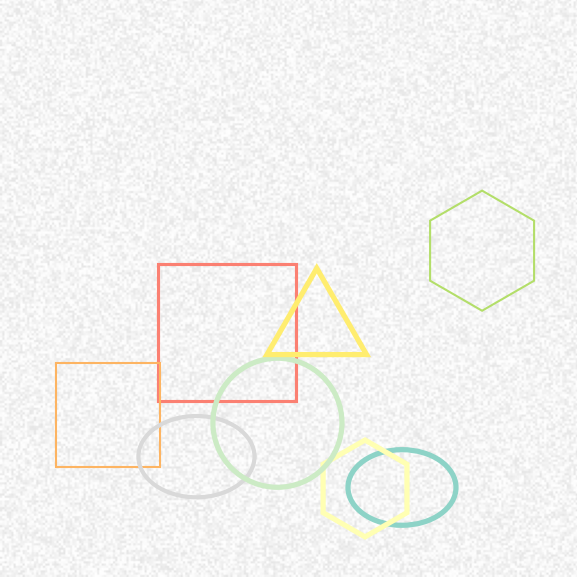[{"shape": "oval", "thickness": 2.5, "radius": 0.47, "center": [0.696, 0.155]}, {"shape": "hexagon", "thickness": 2.5, "radius": 0.42, "center": [0.632, 0.153]}, {"shape": "square", "thickness": 1.5, "radius": 0.6, "center": [0.393, 0.423]}, {"shape": "square", "thickness": 1, "radius": 0.45, "center": [0.187, 0.281]}, {"shape": "hexagon", "thickness": 1, "radius": 0.52, "center": [0.835, 0.565]}, {"shape": "oval", "thickness": 2, "radius": 0.5, "center": [0.34, 0.208]}, {"shape": "circle", "thickness": 2.5, "radius": 0.56, "center": [0.48, 0.267]}, {"shape": "triangle", "thickness": 2.5, "radius": 0.5, "center": [0.548, 0.435]}]